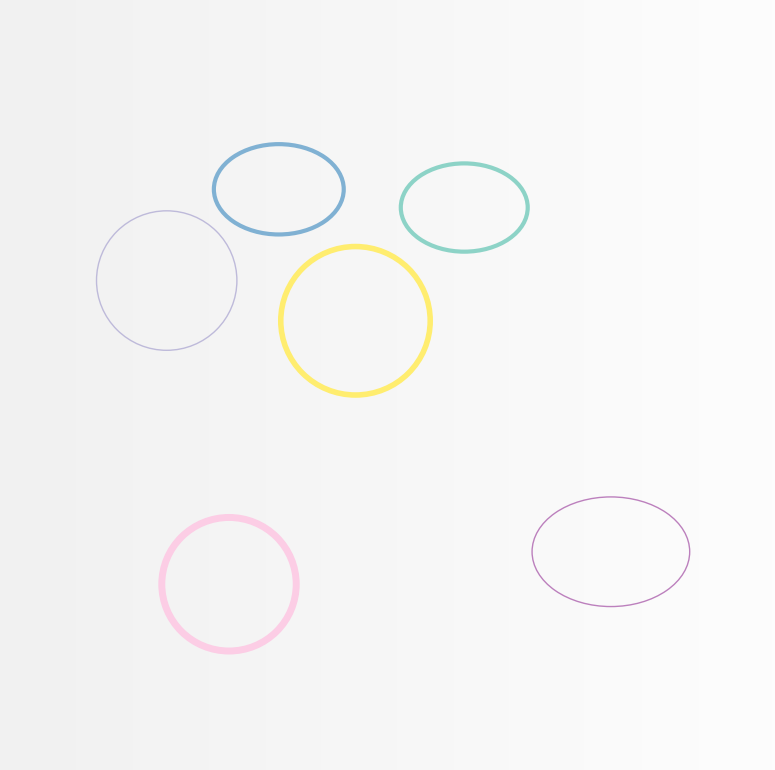[{"shape": "oval", "thickness": 1.5, "radius": 0.41, "center": [0.599, 0.73]}, {"shape": "circle", "thickness": 0.5, "radius": 0.45, "center": [0.215, 0.636]}, {"shape": "oval", "thickness": 1.5, "radius": 0.42, "center": [0.36, 0.754]}, {"shape": "circle", "thickness": 2.5, "radius": 0.43, "center": [0.295, 0.241]}, {"shape": "oval", "thickness": 0.5, "radius": 0.51, "center": [0.788, 0.283]}, {"shape": "circle", "thickness": 2, "radius": 0.48, "center": [0.459, 0.583]}]